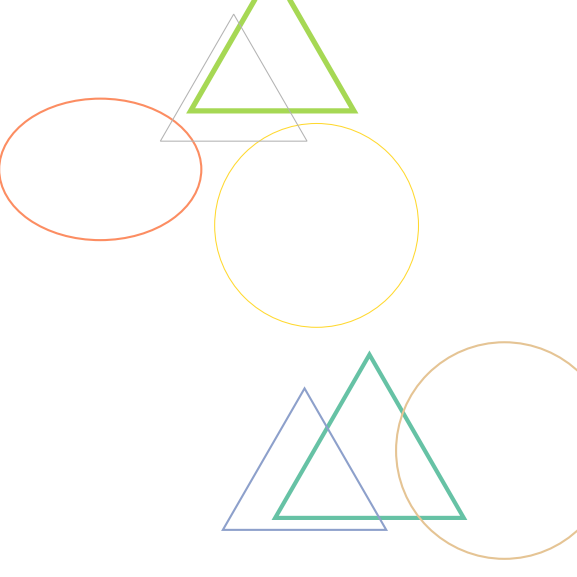[{"shape": "triangle", "thickness": 2, "radius": 0.94, "center": [0.64, 0.197]}, {"shape": "oval", "thickness": 1, "radius": 0.88, "center": [0.174, 0.706]}, {"shape": "triangle", "thickness": 1, "radius": 0.82, "center": [0.527, 0.163]}, {"shape": "triangle", "thickness": 2.5, "radius": 0.82, "center": [0.471, 0.889]}, {"shape": "circle", "thickness": 0.5, "radius": 0.88, "center": [0.548, 0.609]}, {"shape": "circle", "thickness": 1, "radius": 0.94, "center": [0.873, 0.219]}, {"shape": "triangle", "thickness": 0.5, "radius": 0.73, "center": [0.405, 0.828]}]